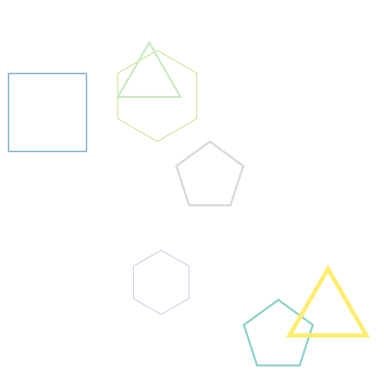[{"shape": "pentagon", "thickness": 1.5, "radius": 0.47, "center": [0.723, 0.127]}, {"shape": "hexagon", "thickness": 0.5, "radius": 0.42, "center": [0.419, 0.267]}, {"shape": "square", "thickness": 1, "radius": 0.51, "center": [0.121, 0.709]}, {"shape": "hexagon", "thickness": 0.5, "radius": 0.59, "center": [0.409, 0.751]}, {"shape": "pentagon", "thickness": 1.5, "radius": 0.46, "center": [0.545, 0.541]}, {"shape": "triangle", "thickness": 1.5, "radius": 0.47, "center": [0.388, 0.795]}, {"shape": "triangle", "thickness": 3, "radius": 0.58, "center": [0.852, 0.187]}]